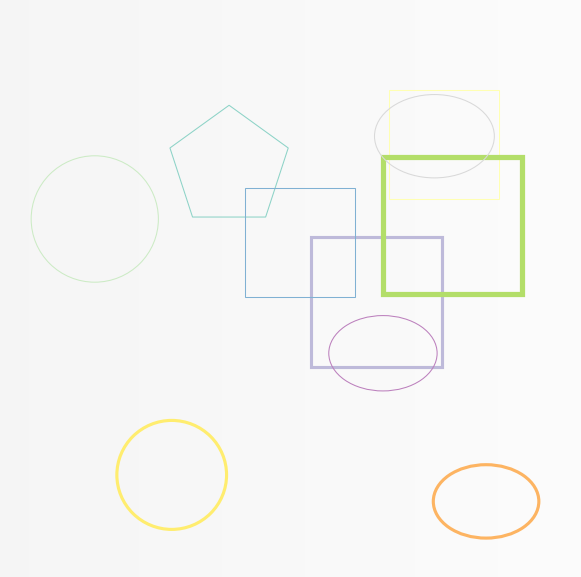[{"shape": "pentagon", "thickness": 0.5, "radius": 0.53, "center": [0.394, 0.71]}, {"shape": "square", "thickness": 0.5, "radius": 0.47, "center": [0.764, 0.748]}, {"shape": "square", "thickness": 1.5, "radius": 0.56, "center": [0.648, 0.477]}, {"shape": "square", "thickness": 0.5, "radius": 0.47, "center": [0.516, 0.579]}, {"shape": "oval", "thickness": 1.5, "radius": 0.45, "center": [0.836, 0.131]}, {"shape": "square", "thickness": 2.5, "radius": 0.6, "center": [0.778, 0.609]}, {"shape": "oval", "thickness": 0.5, "radius": 0.52, "center": [0.747, 0.763]}, {"shape": "oval", "thickness": 0.5, "radius": 0.47, "center": [0.659, 0.387]}, {"shape": "circle", "thickness": 0.5, "radius": 0.55, "center": [0.163, 0.62]}, {"shape": "circle", "thickness": 1.5, "radius": 0.47, "center": [0.295, 0.177]}]